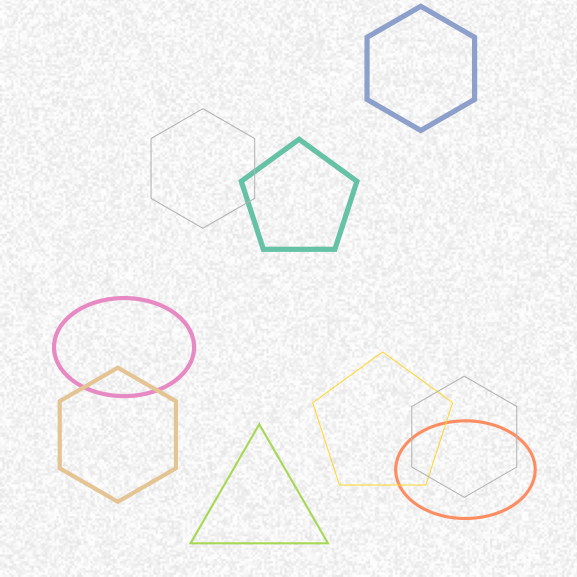[{"shape": "pentagon", "thickness": 2.5, "radius": 0.53, "center": [0.518, 0.653]}, {"shape": "oval", "thickness": 1.5, "radius": 0.6, "center": [0.806, 0.186]}, {"shape": "hexagon", "thickness": 2.5, "radius": 0.54, "center": [0.729, 0.881]}, {"shape": "oval", "thickness": 2, "radius": 0.61, "center": [0.215, 0.398]}, {"shape": "triangle", "thickness": 1, "radius": 0.69, "center": [0.449, 0.127]}, {"shape": "pentagon", "thickness": 0.5, "radius": 0.64, "center": [0.663, 0.262]}, {"shape": "hexagon", "thickness": 2, "radius": 0.58, "center": [0.204, 0.246]}, {"shape": "hexagon", "thickness": 0.5, "radius": 0.52, "center": [0.351, 0.707]}, {"shape": "hexagon", "thickness": 0.5, "radius": 0.52, "center": [0.804, 0.243]}]